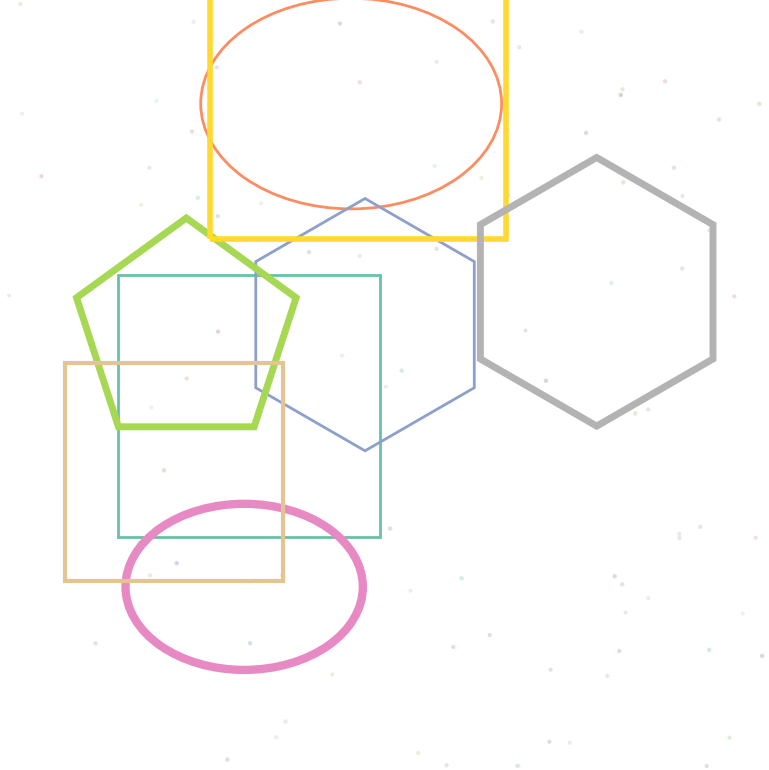[{"shape": "square", "thickness": 1, "radius": 0.85, "center": [0.323, 0.472]}, {"shape": "oval", "thickness": 1, "radius": 0.98, "center": [0.456, 0.865]}, {"shape": "hexagon", "thickness": 1, "radius": 0.82, "center": [0.474, 0.578]}, {"shape": "oval", "thickness": 3, "radius": 0.77, "center": [0.317, 0.238]}, {"shape": "pentagon", "thickness": 2.5, "radius": 0.75, "center": [0.242, 0.567]}, {"shape": "square", "thickness": 2, "radius": 0.96, "center": [0.465, 0.881]}, {"shape": "square", "thickness": 1.5, "radius": 0.71, "center": [0.226, 0.387]}, {"shape": "hexagon", "thickness": 2.5, "radius": 0.87, "center": [0.775, 0.621]}]